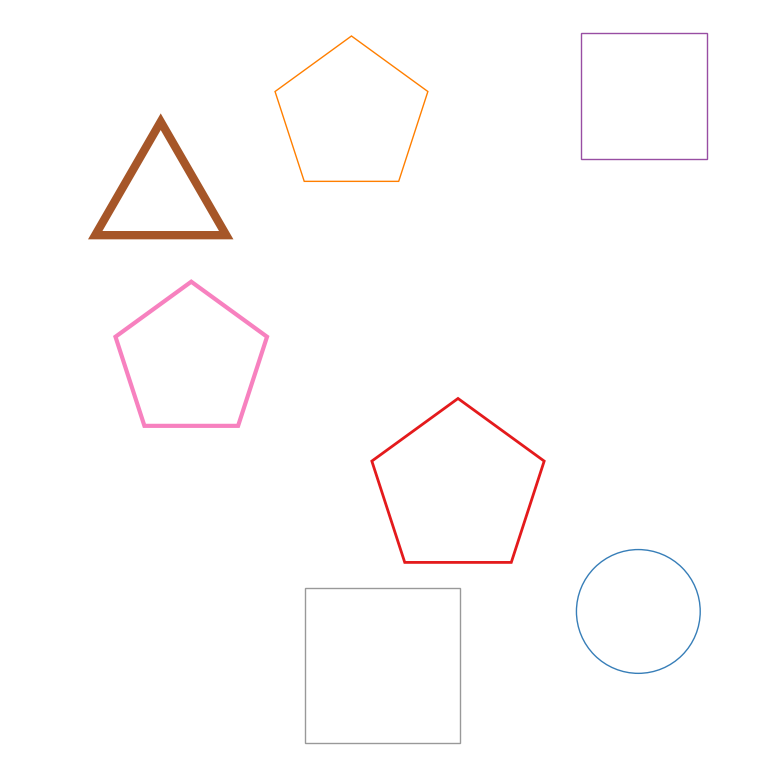[{"shape": "pentagon", "thickness": 1, "radius": 0.59, "center": [0.595, 0.365]}, {"shape": "circle", "thickness": 0.5, "radius": 0.4, "center": [0.829, 0.206]}, {"shape": "square", "thickness": 0.5, "radius": 0.41, "center": [0.836, 0.876]}, {"shape": "pentagon", "thickness": 0.5, "radius": 0.52, "center": [0.456, 0.849]}, {"shape": "triangle", "thickness": 3, "radius": 0.49, "center": [0.209, 0.744]}, {"shape": "pentagon", "thickness": 1.5, "radius": 0.52, "center": [0.248, 0.531]}, {"shape": "square", "thickness": 0.5, "radius": 0.5, "center": [0.497, 0.135]}]